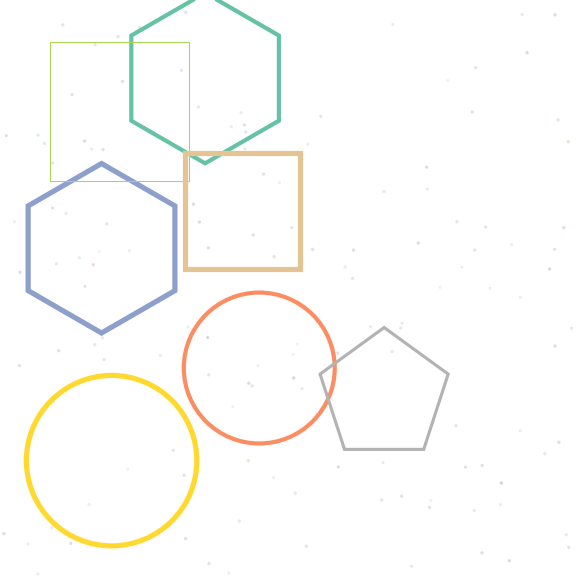[{"shape": "hexagon", "thickness": 2, "radius": 0.74, "center": [0.355, 0.864]}, {"shape": "circle", "thickness": 2, "radius": 0.65, "center": [0.449, 0.362]}, {"shape": "hexagon", "thickness": 2.5, "radius": 0.73, "center": [0.176, 0.569]}, {"shape": "square", "thickness": 0.5, "radius": 0.6, "center": [0.207, 0.806]}, {"shape": "circle", "thickness": 2.5, "radius": 0.74, "center": [0.193, 0.201]}, {"shape": "square", "thickness": 2.5, "radius": 0.5, "center": [0.42, 0.634]}, {"shape": "pentagon", "thickness": 1.5, "radius": 0.58, "center": [0.665, 0.315]}]